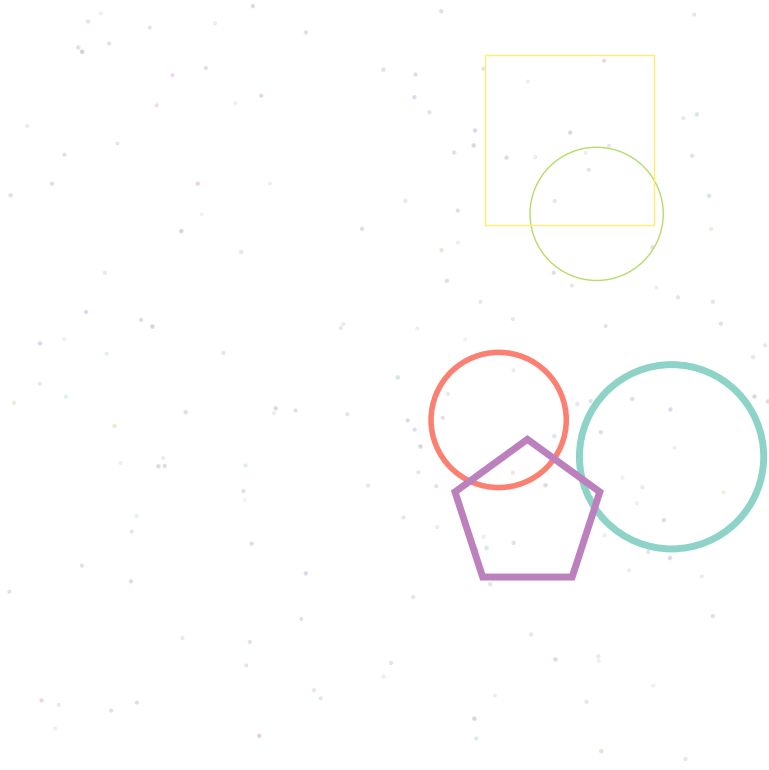[{"shape": "circle", "thickness": 2.5, "radius": 0.6, "center": [0.872, 0.407]}, {"shape": "circle", "thickness": 2, "radius": 0.44, "center": [0.648, 0.455]}, {"shape": "circle", "thickness": 0.5, "radius": 0.43, "center": [0.775, 0.722]}, {"shape": "pentagon", "thickness": 2.5, "radius": 0.49, "center": [0.685, 0.331]}, {"shape": "square", "thickness": 0.5, "radius": 0.55, "center": [0.74, 0.818]}]